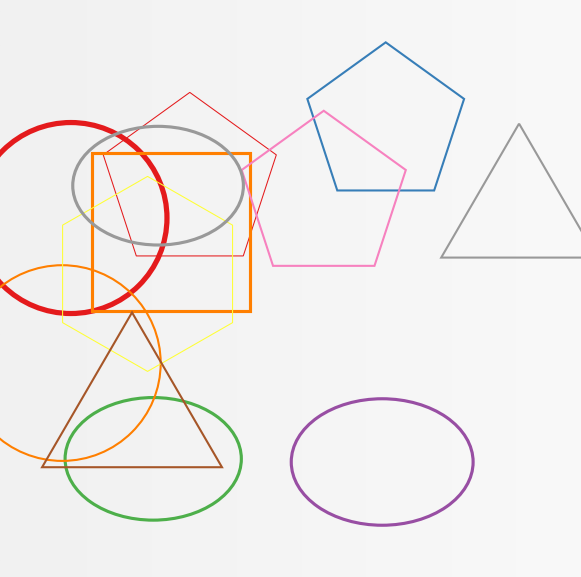[{"shape": "pentagon", "thickness": 0.5, "radius": 0.78, "center": [0.327, 0.683]}, {"shape": "circle", "thickness": 2.5, "radius": 0.83, "center": [0.122, 0.622]}, {"shape": "pentagon", "thickness": 1, "radius": 0.71, "center": [0.664, 0.784]}, {"shape": "oval", "thickness": 1.5, "radius": 0.76, "center": [0.264, 0.205]}, {"shape": "oval", "thickness": 1.5, "radius": 0.78, "center": [0.658, 0.199]}, {"shape": "square", "thickness": 1.5, "radius": 0.68, "center": [0.294, 0.597]}, {"shape": "circle", "thickness": 1, "radius": 0.85, "center": [0.107, 0.37]}, {"shape": "hexagon", "thickness": 0.5, "radius": 0.84, "center": [0.254, 0.525]}, {"shape": "triangle", "thickness": 1, "radius": 0.89, "center": [0.227, 0.279]}, {"shape": "pentagon", "thickness": 1, "radius": 0.74, "center": [0.557, 0.659]}, {"shape": "oval", "thickness": 1.5, "radius": 0.73, "center": [0.272, 0.678]}, {"shape": "triangle", "thickness": 1, "radius": 0.77, "center": [0.893, 0.63]}]